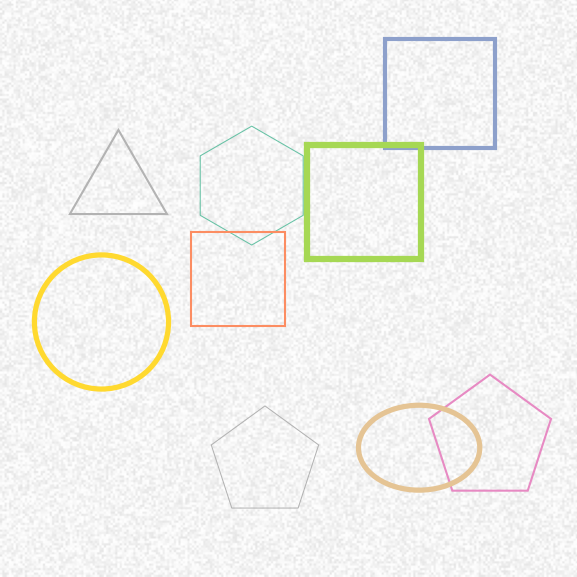[{"shape": "hexagon", "thickness": 0.5, "radius": 0.51, "center": [0.436, 0.678]}, {"shape": "square", "thickness": 1, "radius": 0.41, "center": [0.412, 0.516]}, {"shape": "square", "thickness": 2, "radius": 0.47, "center": [0.762, 0.837]}, {"shape": "pentagon", "thickness": 1, "radius": 0.56, "center": [0.849, 0.239]}, {"shape": "square", "thickness": 3, "radius": 0.49, "center": [0.631, 0.65]}, {"shape": "circle", "thickness": 2.5, "radius": 0.58, "center": [0.176, 0.442]}, {"shape": "oval", "thickness": 2.5, "radius": 0.53, "center": [0.726, 0.224]}, {"shape": "pentagon", "thickness": 0.5, "radius": 0.49, "center": [0.459, 0.198]}, {"shape": "triangle", "thickness": 1, "radius": 0.49, "center": [0.205, 0.677]}]